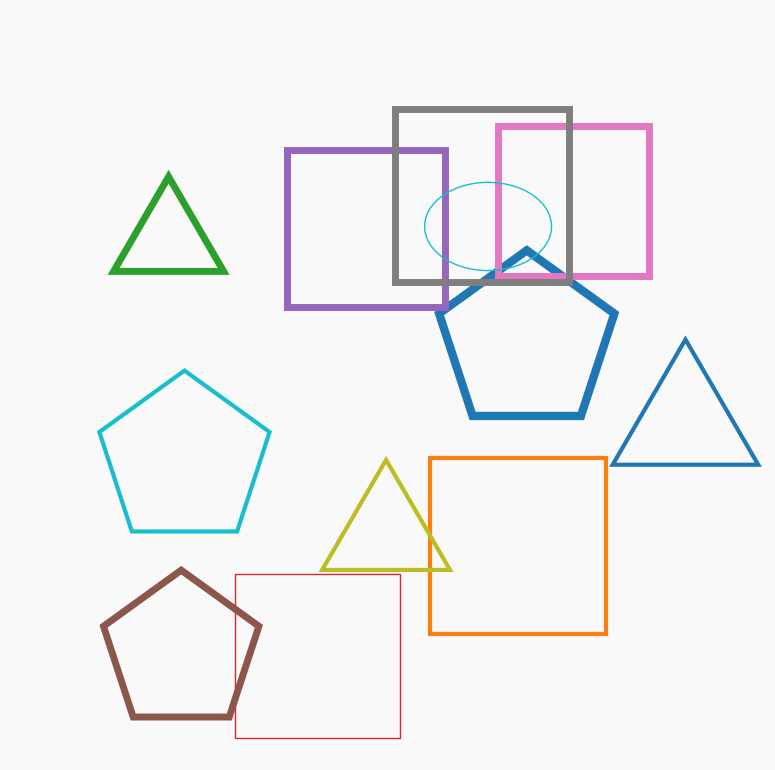[{"shape": "pentagon", "thickness": 3, "radius": 0.59, "center": [0.68, 0.556]}, {"shape": "triangle", "thickness": 1.5, "radius": 0.54, "center": [0.884, 0.451]}, {"shape": "square", "thickness": 1.5, "radius": 0.57, "center": [0.669, 0.291]}, {"shape": "triangle", "thickness": 2.5, "radius": 0.41, "center": [0.218, 0.689]}, {"shape": "square", "thickness": 0.5, "radius": 0.53, "center": [0.41, 0.148]}, {"shape": "square", "thickness": 2.5, "radius": 0.51, "center": [0.473, 0.704]}, {"shape": "pentagon", "thickness": 2.5, "radius": 0.53, "center": [0.234, 0.154]}, {"shape": "square", "thickness": 2.5, "radius": 0.49, "center": [0.74, 0.739]}, {"shape": "square", "thickness": 2.5, "radius": 0.56, "center": [0.622, 0.746]}, {"shape": "triangle", "thickness": 1.5, "radius": 0.48, "center": [0.498, 0.307]}, {"shape": "pentagon", "thickness": 1.5, "radius": 0.58, "center": [0.238, 0.403]}, {"shape": "oval", "thickness": 0.5, "radius": 0.41, "center": [0.63, 0.706]}]